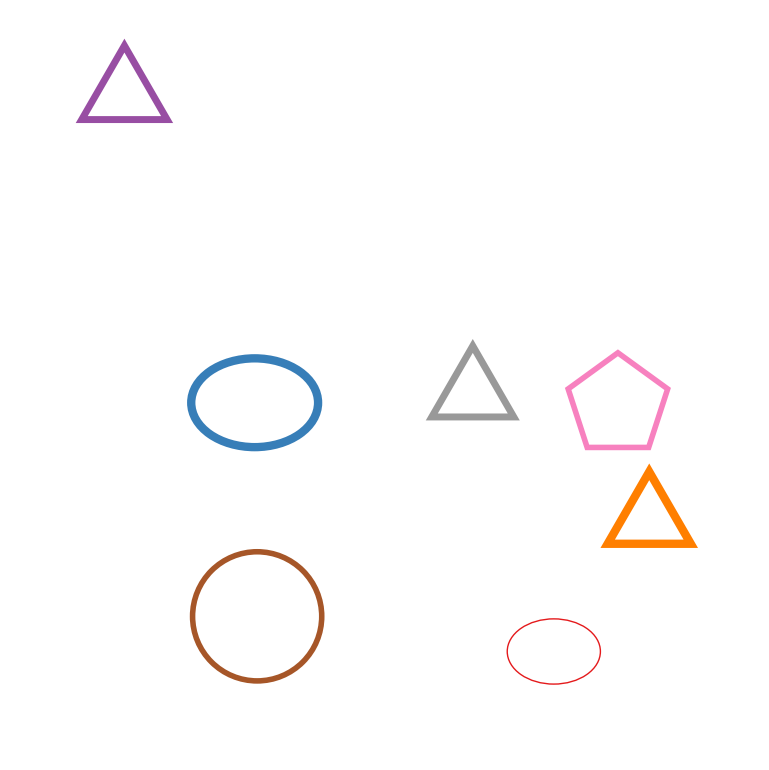[{"shape": "oval", "thickness": 0.5, "radius": 0.3, "center": [0.719, 0.154]}, {"shape": "oval", "thickness": 3, "radius": 0.41, "center": [0.331, 0.477]}, {"shape": "triangle", "thickness": 2.5, "radius": 0.32, "center": [0.162, 0.877]}, {"shape": "triangle", "thickness": 3, "radius": 0.31, "center": [0.843, 0.325]}, {"shape": "circle", "thickness": 2, "radius": 0.42, "center": [0.334, 0.2]}, {"shape": "pentagon", "thickness": 2, "radius": 0.34, "center": [0.802, 0.474]}, {"shape": "triangle", "thickness": 2.5, "radius": 0.31, "center": [0.614, 0.489]}]